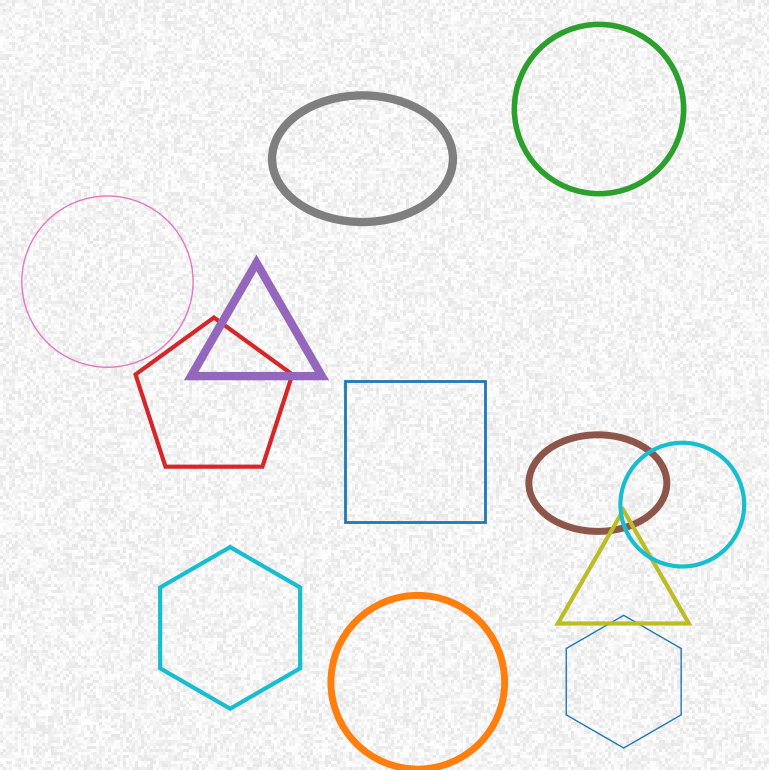[{"shape": "hexagon", "thickness": 0.5, "radius": 0.43, "center": [0.81, 0.115]}, {"shape": "square", "thickness": 1, "radius": 0.46, "center": [0.539, 0.414]}, {"shape": "circle", "thickness": 2.5, "radius": 0.56, "center": [0.543, 0.114]}, {"shape": "circle", "thickness": 2, "radius": 0.55, "center": [0.778, 0.858]}, {"shape": "pentagon", "thickness": 1.5, "radius": 0.54, "center": [0.278, 0.481]}, {"shape": "triangle", "thickness": 3, "radius": 0.49, "center": [0.333, 0.561]}, {"shape": "oval", "thickness": 2.5, "radius": 0.45, "center": [0.776, 0.373]}, {"shape": "circle", "thickness": 0.5, "radius": 0.56, "center": [0.14, 0.634]}, {"shape": "oval", "thickness": 3, "radius": 0.59, "center": [0.471, 0.794]}, {"shape": "triangle", "thickness": 1.5, "radius": 0.49, "center": [0.81, 0.239]}, {"shape": "circle", "thickness": 1.5, "radius": 0.4, "center": [0.886, 0.345]}, {"shape": "hexagon", "thickness": 1.5, "radius": 0.52, "center": [0.299, 0.185]}]